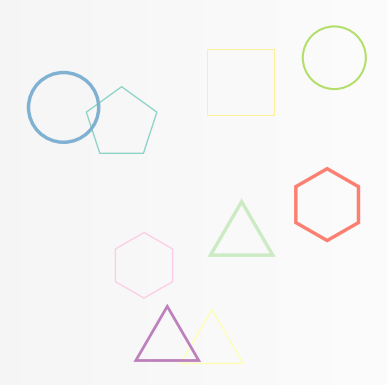[{"shape": "pentagon", "thickness": 1, "radius": 0.48, "center": [0.314, 0.679]}, {"shape": "triangle", "thickness": 1, "radius": 0.47, "center": [0.547, 0.103]}, {"shape": "hexagon", "thickness": 2.5, "radius": 0.47, "center": [0.844, 0.469]}, {"shape": "circle", "thickness": 2.5, "radius": 0.45, "center": [0.164, 0.721]}, {"shape": "circle", "thickness": 1.5, "radius": 0.41, "center": [0.863, 0.85]}, {"shape": "hexagon", "thickness": 1, "radius": 0.43, "center": [0.372, 0.311]}, {"shape": "triangle", "thickness": 2, "radius": 0.47, "center": [0.432, 0.111]}, {"shape": "triangle", "thickness": 2.5, "radius": 0.46, "center": [0.624, 0.384]}, {"shape": "square", "thickness": 0.5, "radius": 0.43, "center": [0.621, 0.788]}]